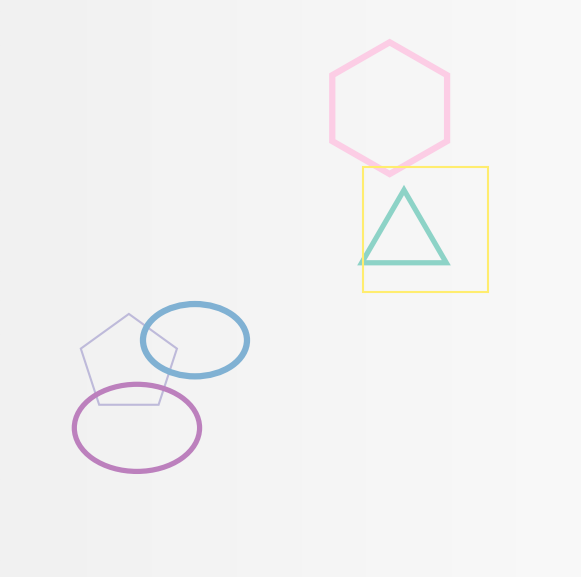[{"shape": "triangle", "thickness": 2.5, "radius": 0.42, "center": [0.695, 0.586]}, {"shape": "pentagon", "thickness": 1, "radius": 0.43, "center": [0.222, 0.369]}, {"shape": "oval", "thickness": 3, "radius": 0.45, "center": [0.335, 0.41]}, {"shape": "hexagon", "thickness": 3, "radius": 0.57, "center": [0.67, 0.812]}, {"shape": "oval", "thickness": 2.5, "radius": 0.54, "center": [0.236, 0.258]}, {"shape": "square", "thickness": 1, "radius": 0.54, "center": [0.732, 0.601]}]